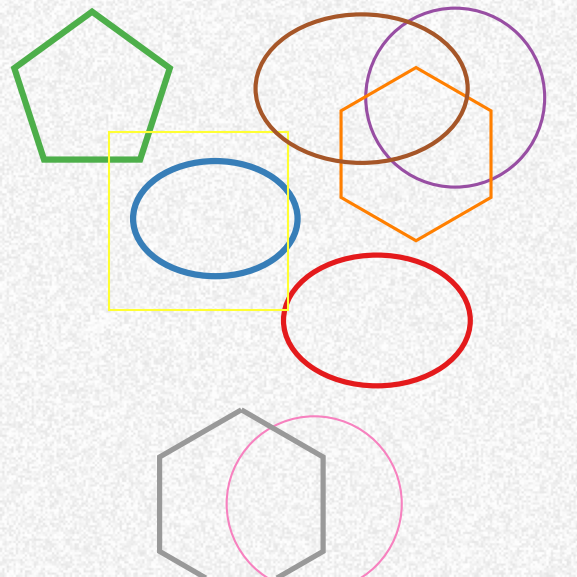[{"shape": "oval", "thickness": 2.5, "radius": 0.81, "center": [0.653, 0.444]}, {"shape": "oval", "thickness": 3, "radius": 0.71, "center": [0.373, 0.621]}, {"shape": "pentagon", "thickness": 3, "radius": 0.71, "center": [0.159, 0.837]}, {"shape": "circle", "thickness": 1.5, "radius": 0.77, "center": [0.788, 0.83]}, {"shape": "hexagon", "thickness": 1.5, "radius": 0.75, "center": [0.72, 0.732]}, {"shape": "square", "thickness": 1, "radius": 0.77, "center": [0.344, 0.617]}, {"shape": "oval", "thickness": 2, "radius": 0.92, "center": [0.626, 0.846]}, {"shape": "circle", "thickness": 1, "radius": 0.76, "center": [0.544, 0.127]}, {"shape": "hexagon", "thickness": 2.5, "radius": 0.82, "center": [0.418, 0.126]}]